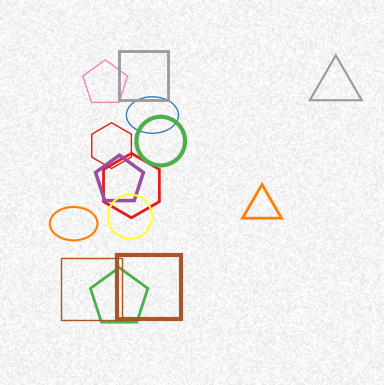[{"shape": "hexagon", "thickness": 1, "radius": 0.3, "center": [0.29, 0.622]}, {"shape": "hexagon", "thickness": 2, "radius": 0.42, "center": [0.341, 0.518]}, {"shape": "oval", "thickness": 1, "radius": 0.34, "center": [0.396, 0.701]}, {"shape": "circle", "thickness": 3, "radius": 0.32, "center": [0.418, 0.634]}, {"shape": "pentagon", "thickness": 2, "radius": 0.39, "center": [0.309, 0.227]}, {"shape": "pentagon", "thickness": 2.5, "radius": 0.33, "center": [0.31, 0.532]}, {"shape": "triangle", "thickness": 2, "radius": 0.29, "center": [0.68, 0.463]}, {"shape": "oval", "thickness": 1.5, "radius": 0.31, "center": [0.191, 0.419]}, {"shape": "circle", "thickness": 1.5, "radius": 0.29, "center": [0.338, 0.437]}, {"shape": "square", "thickness": 1, "radius": 0.4, "center": [0.237, 0.249]}, {"shape": "square", "thickness": 3, "radius": 0.42, "center": [0.387, 0.255]}, {"shape": "pentagon", "thickness": 1, "radius": 0.31, "center": [0.273, 0.784]}, {"shape": "square", "thickness": 2, "radius": 0.32, "center": [0.373, 0.803]}, {"shape": "triangle", "thickness": 1.5, "radius": 0.39, "center": [0.872, 0.779]}]